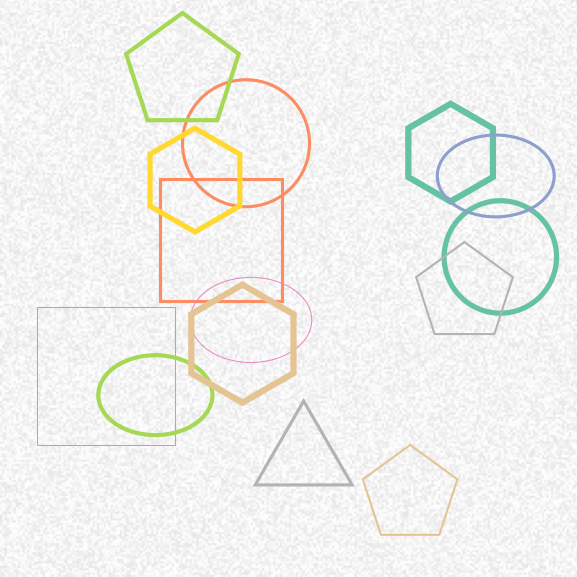[{"shape": "circle", "thickness": 2.5, "radius": 0.49, "center": [0.866, 0.554]}, {"shape": "hexagon", "thickness": 3, "radius": 0.42, "center": [0.78, 0.735]}, {"shape": "square", "thickness": 1.5, "radius": 0.53, "center": [0.383, 0.584]}, {"shape": "circle", "thickness": 1.5, "radius": 0.55, "center": [0.426, 0.751]}, {"shape": "oval", "thickness": 1.5, "radius": 0.51, "center": [0.858, 0.694]}, {"shape": "square", "thickness": 0.5, "radius": 0.6, "center": [0.184, 0.348]}, {"shape": "oval", "thickness": 0.5, "radius": 0.53, "center": [0.435, 0.445]}, {"shape": "oval", "thickness": 2, "radius": 0.49, "center": [0.269, 0.315]}, {"shape": "pentagon", "thickness": 2, "radius": 0.51, "center": [0.316, 0.874]}, {"shape": "hexagon", "thickness": 2.5, "radius": 0.45, "center": [0.338, 0.687]}, {"shape": "hexagon", "thickness": 3, "radius": 0.51, "center": [0.42, 0.404]}, {"shape": "pentagon", "thickness": 1, "radius": 0.43, "center": [0.71, 0.143]}, {"shape": "triangle", "thickness": 1.5, "radius": 0.48, "center": [0.526, 0.208]}, {"shape": "pentagon", "thickness": 1, "radius": 0.44, "center": [0.804, 0.492]}]